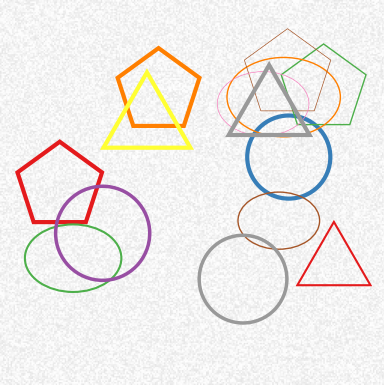[{"shape": "pentagon", "thickness": 3, "radius": 0.58, "center": [0.155, 0.516]}, {"shape": "triangle", "thickness": 1.5, "radius": 0.55, "center": [0.867, 0.314]}, {"shape": "circle", "thickness": 3, "radius": 0.54, "center": [0.75, 0.592]}, {"shape": "pentagon", "thickness": 1, "radius": 0.58, "center": [0.841, 0.77]}, {"shape": "oval", "thickness": 1.5, "radius": 0.63, "center": [0.19, 0.329]}, {"shape": "circle", "thickness": 2.5, "radius": 0.61, "center": [0.267, 0.394]}, {"shape": "pentagon", "thickness": 3, "radius": 0.56, "center": [0.412, 0.763]}, {"shape": "oval", "thickness": 1, "radius": 0.74, "center": [0.737, 0.748]}, {"shape": "triangle", "thickness": 3, "radius": 0.65, "center": [0.382, 0.682]}, {"shape": "oval", "thickness": 1, "radius": 0.53, "center": [0.724, 0.427]}, {"shape": "pentagon", "thickness": 0.5, "radius": 0.59, "center": [0.747, 0.808]}, {"shape": "oval", "thickness": 0.5, "radius": 0.6, "center": [0.683, 0.731]}, {"shape": "triangle", "thickness": 3, "radius": 0.61, "center": [0.699, 0.71]}, {"shape": "circle", "thickness": 2.5, "radius": 0.57, "center": [0.631, 0.275]}]